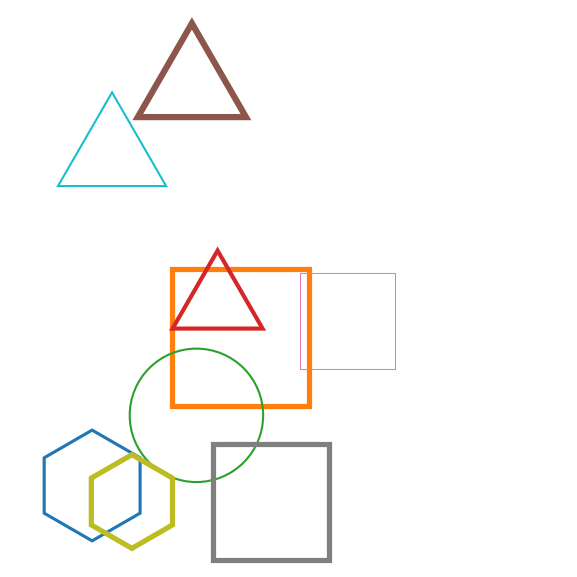[{"shape": "hexagon", "thickness": 1.5, "radius": 0.48, "center": [0.16, 0.158]}, {"shape": "square", "thickness": 2.5, "radius": 0.59, "center": [0.416, 0.414]}, {"shape": "circle", "thickness": 1, "radius": 0.58, "center": [0.34, 0.28]}, {"shape": "triangle", "thickness": 2, "radius": 0.45, "center": [0.377, 0.475]}, {"shape": "triangle", "thickness": 3, "radius": 0.54, "center": [0.332, 0.85]}, {"shape": "square", "thickness": 0.5, "radius": 0.41, "center": [0.602, 0.444]}, {"shape": "square", "thickness": 2.5, "radius": 0.5, "center": [0.47, 0.13]}, {"shape": "hexagon", "thickness": 2.5, "radius": 0.41, "center": [0.228, 0.131]}, {"shape": "triangle", "thickness": 1, "radius": 0.54, "center": [0.194, 0.731]}]